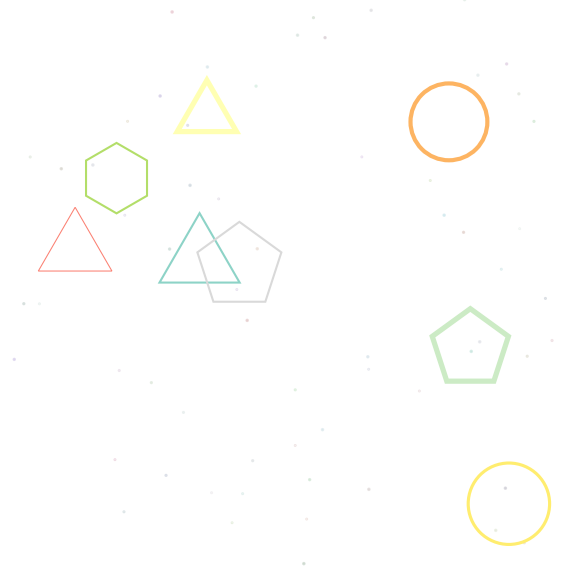[{"shape": "triangle", "thickness": 1, "radius": 0.4, "center": [0.346, 0.55]}, {"shape": "triangle", "thickness": 2.5, "radius": 0.3, "center": [0.358, 0.801]}, {"shape": "triangle", "thickness": 0.5, "radius": 0.37, "center": [0.13, 0.567]}, {"shape": "circle", "thickness": 2, "radius": 0.33, "center": [0.777, 0.788]}, {"shape": "hexagon", "thickness": 1, "radius": 0.3, "center": [0.202, 0.691]}, {"shape": "pentagon", "thickness": 1, "radius": 0.38, "center": [0.415, 0.539]}, {"shape": "pentagon", "thickness": 2.5, "radius": 0.35, "center": [0.814, 0.395]}, {"shape": "circle", "thickness": 1.5, "radius": 0.35, "center": [0.881, 0.127]}]